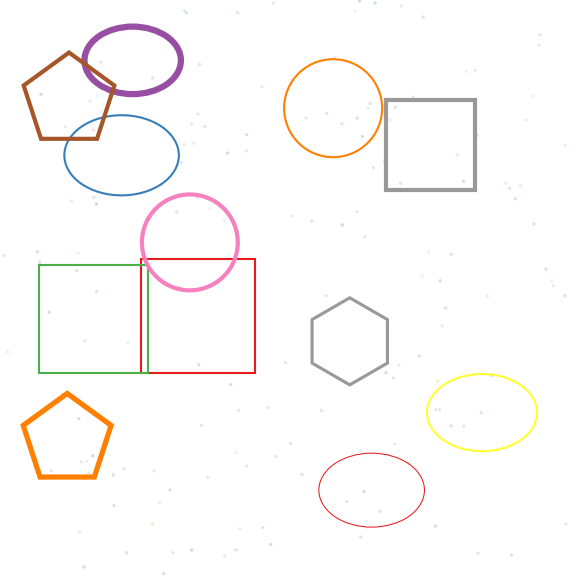[{"shape": "square", "thickness": 1, "radius": 0.49, "center": [0.343, 0.453]}, {"shape": "oval", "thickness": 0.5, "radius": 0.46, "center": [0.644, 0.15]}, {"shape": "oval", "thickness": 1, "radius": 0.5, "center": [0.211, 0.73]}, {"shape": "square", "thickness": 1, "radius": 0.47, "center": [0.162, 0.447]}, {"shape": "oval", "thickness": 3, "radius": 0.42, "center": [0.23, 0.895]}, {"shape": "circle", "thickness": 1, "radius": 0.42, "center": [0.577, 0.812]}, {"shape": "pentagon", "thickness": 2.5, "radius": 0.4, "center": [0.116, 0.238]}, {"shape": "oval", "thickness": 1, "radius": 0.48, "center": [0.835, 0.285]}, {"shape": "pentagon", "thickness": 2, "radius": 0.41, "center": [0.12, 0.826]}, {"shape": "circle", "thickness": 2, "radius": 0.42, "center": [0.329, 0.579]}, {"shape": "square", "thickness": 2, "radius": 0.39, "center": [0.745, 0.747]}, {"shape": "hexagon", "thickness": 1.5, "radius": 0.38, "center": [0.606, 0.408]}]